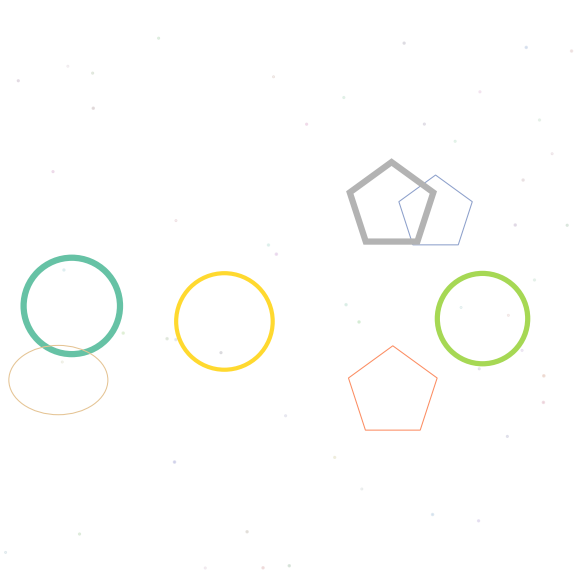[{"shape": "circle", "thickness": 3, "radius": 0.42, "center": [0.124, 0.469]}, {"shape": "pentagon", "thickness": 0.5, "radius": 0.4, "center": [0.68, 0.32]}, {"shape": "pentagon", "thickness": 0.5, "radius": 0.33, "center": [0.754, 0.629]}, {"shape": "circle", "thickness": 2.5, "radius": 0.39, "center": [0.836, 0.447]}, {"shape": "circle", "thickness": 2, "radius": 0.42, "center": [0.389, 0.442]}, {"shape": "oval", "thickness": 0.5, "radius": 0.43, "center": [0.101, 0.341]}, {"shape": "pentagon", "thickness": 3, "radius": 0.38, "center": [0.678, 0.642]}]